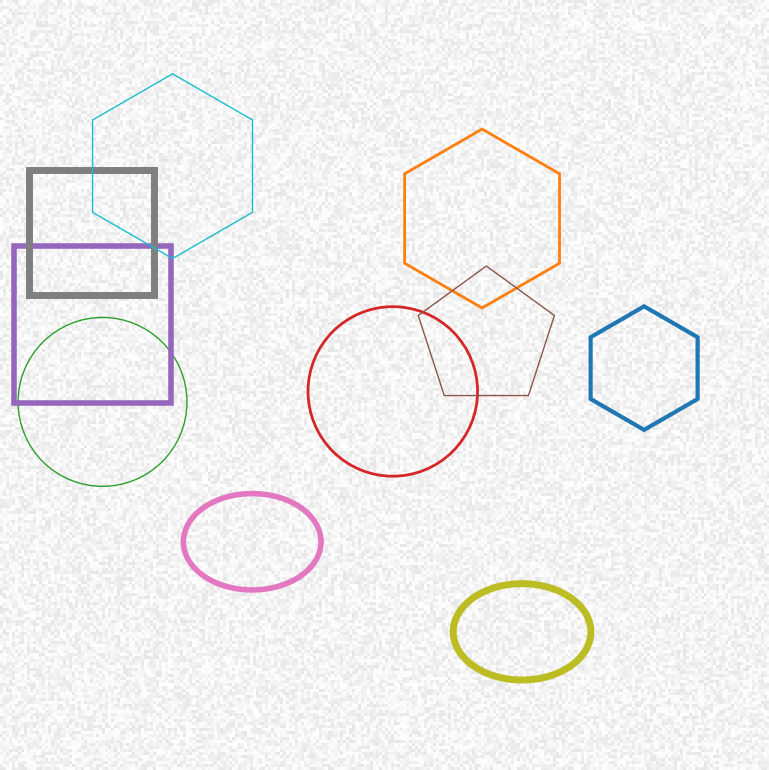[{"shape": "hexagon", "thickness": 1.5, "radius": 0.4, "center": [0.837, 0.522]}, {"shape": "hexagon", "thickness": 1, "radius": 0.58, "center": [0.626, 0.716]}, {"shape": "circle", "thickness": 0.5, "radius": 0.55, "center": [0.133, 0.478]}, {"shape": "circle", "thickness": 1, "radius": 0.55, "center": [0.51, 0.492]}, {"shape": "square", "thickness": 2, "radius": 0.51, "center": [0.121, 0.578]}, {"shape": "pentagon", "thickness": 0.5, "radius": 0.46, "center": [0.632, 0.562]}, {"shape": "oval", "thickness": 2, "radius": 0.45, "center": [0.328, 0.296]}, {"shape": "square", "thickness": 2.5, "radius": 0.41, "center": [0.119, 0.698]}, {"shape": "oval", "thickness": 2.5, "radius": 0.45, "center": [0.678, 0.179]}, {"shape": "hexagon", "thickness": 0.5, "radius": 0.6, "center": [0.224, 0.784]}]